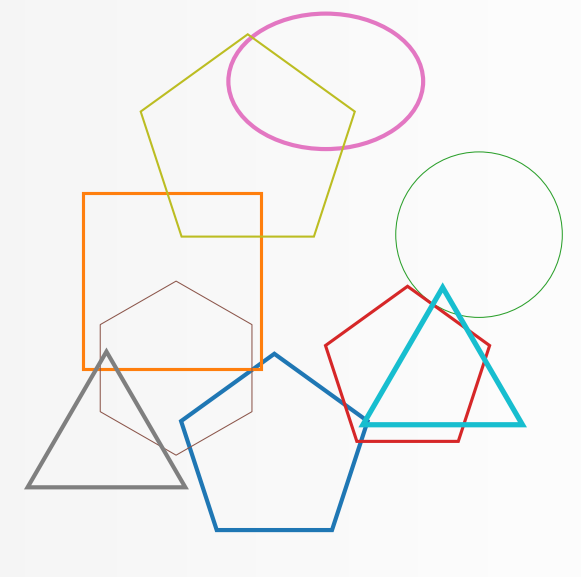[{"shape": "pentagon", "thickness": 2, "radius": 0.84, "center": [0.472, 0.218]}, {"shape": "square", "thickness": 1.5, "radius": 0.77, "center": [0.295, 0.513]}, {"shape": "circle", "thickness": 0.5, "radius": 0.72, "center": [0.824, 0.593]}, {"shape": "pentagon", "thickness": 1.5, "radius": 0.74, "center": [0.701, 0.355]}, {"shape": "hexagon", "thickness": 0.5, "radius": 0.75, "center": [0.303, 0.362]}, {"shape": "oval", "thickness": 2, "radius": 0.84, "center": [0.56, 0.858]}, {"shape": "triangle", "thickness": 2, "radius": 0.78, "center": [0.183, 0.234]}, {"shape": "pentagon", "thickness": 1, "radius": 0.97, "center": [0.426, 0.746]}, {"shape": "triangle", "thickness": 2.5, "radius": 0.79, "center": [0.762, 0.343]}]